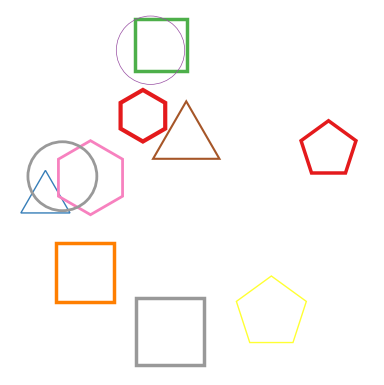[{"shape": "hexagon", "thickness": 3, "radius": 0.33, "center": [0.371, 0.699]}, {"shape": "pentagon", "thickness": 2.5, "radius": 0.37, "center": [0.853, 0.611]}, {"shape": "triangle", "thickness": 1, "radius": 0.37, "center": [0.118, 0.484]}, {"shape": "square", "thickness": 2.5, "radius": 0.34, "center": [0.417, 0.883]}, {"shape": "circle", "thickness": 0.5, "radius": 0.44, "center": [0.391, 0.87]}, {"shape": "square", "thickness": 2.5, "radius": 0.38, "center": [0.22, 0.292]}, {"shape": "pentagon", "thickness": 1, "radius": 0.48, "center": [0.705, 0.188]}, {"shape": "triangle", "thickness": 1.5, "radius": 0.5, "center": [0.484, 0.637]}, {"shape": "hexagon", "thickness": 2, "radius": 0.48, "center": [0.235, 0.538]}, {"shape": "circle", "thickness": 2, "radius": 0.45, "center": [0.162, 0.542]}, {"shape": "square", "thickness": 2.5, "radius": 0.44, "center": [0.442, 0.139]}]